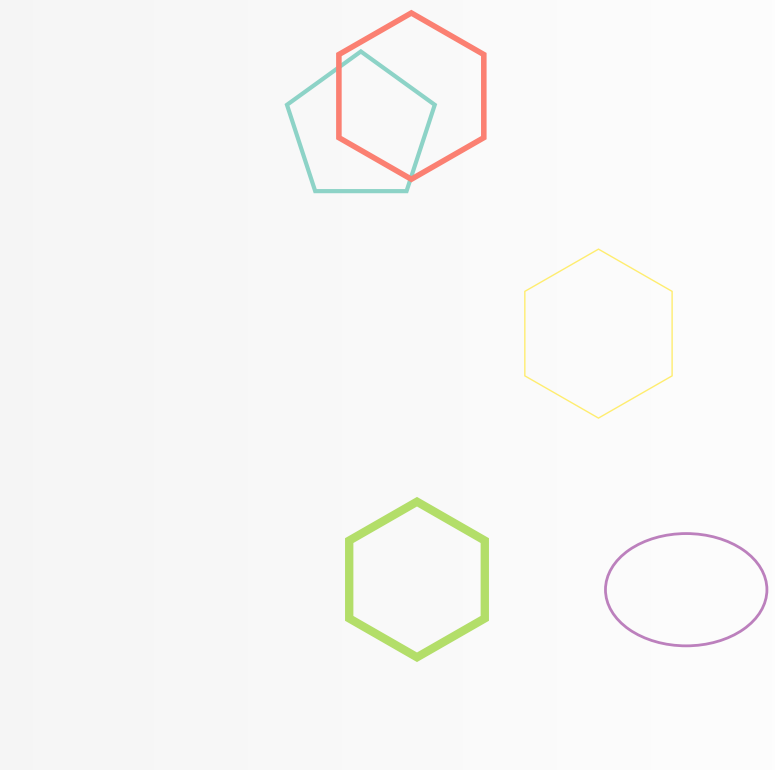[{"shape": "pentagon", "thickness": 1.5, "radius": 0.5, "center": [0.466, 0.833]}, {"shape": "hexagon", "thickness": 2, "radius": 0.54, "center": [0.531, 0.875]}, {"shape": "hexagon", "thickness": 3, "radius": 0.51, "center": [0.538, 0.247]}, {"shape": "oval", "thickness": 1, "radius": 0.52, "center": [0.885, 0.234]}, {"shape": "hexagon", "thickness": 0.5, "radius": 0.55, "center": [0.772, 0.567]}]